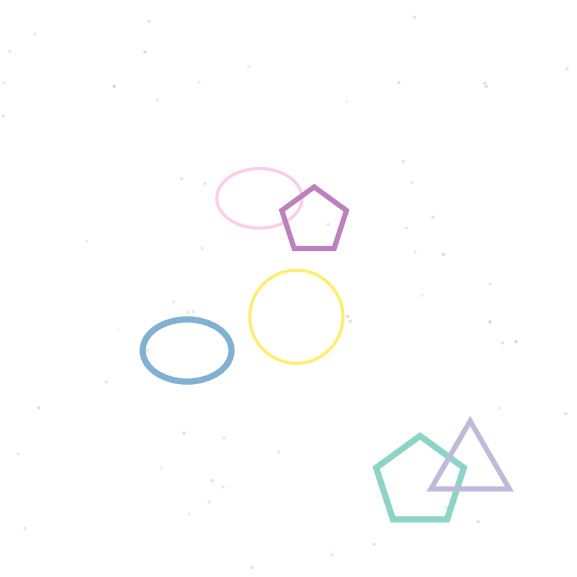[{"shape": "pentagon", "thickness": 3, "radius": 0.4, "center": [0.727, 0.164]}, {"shape": "triangle", "thickness": 2.5, "radius": 0.39, "center": [0.814, 0.192]}, {"shape": "oval", "thickness": 3, "radius": 0.38, "center": [0.324, 0.392]}, {"shape": "oval", "thickness": 1.5, "radius": 0.37, "center": [0.449, 0.656]}, {"shape": "pentagon", "thickness": 2.5, "radius": 0.29, "center": [0.544, 0.616]}, {"shape": "circle", "thickness": 1.5, "radius": 0.4, "center": [0.513, 0.451]}]